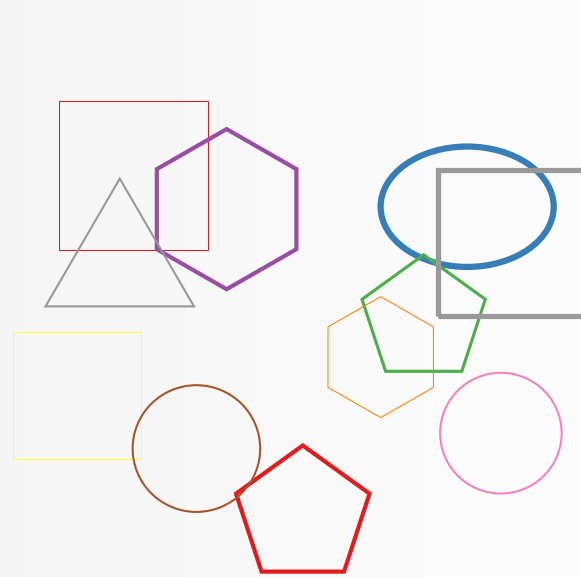[{"shape": "square", "thickness": 0.5, "radius": 0.64, "center": [0.23, 0.695]}, {"shape": "pentagon", "thickness": 2, "radius": 0.6, "center": [0.521, 0.107]}, {"shape": "oval", "thickness": 3, "radius": 0.74, "center": [0.804, 0.641]}, {"shape": "pentagon", "thickness": 1.5, "radius": 0.56, "center": [0.729, 0.446]}, {"shape": "hexagon", "thickness": 2, "radius": 0.69, "center": [0.39, 0.637]}, {"shape": "hexagon", "thickness": 0.5, "radius": 0.52, "center": [0.655, 0.381]}, {"shape": "square", "thickness": 0.5, "radius": 0.55, "center": [0.133, 0.315]}, {"shape": "circle", "thickness": 1, "radius": 0.55, "center": [0.338, 0.222]}, {"shape": "circle", "thickness": 1, "radius": 0.52, "center": [0.862, 0.249]}, {"shape": "triangle", "thickness": 1, "radius": 0.74, "center": [0.206, 0.542]}, {"shape": "square", "thickness": 2.5, "radius": 0.63, "center": [0.881, 0.579]}]